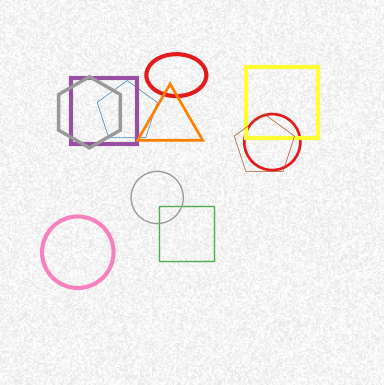[{"shape": "oval", "thickness": 3, "radius": 0.39, "center": [0.458, 0.805]}, {"shape": "circle", "thickness": 2, "radius": 0.36, "center": [0.707, 0.631]}, {"shape": "pentagon", "thickness": 0.5, "radius": 0.41, "center": [0.33, 0.709]}, {"shape": "square", "thickness": 1, "radius": 0.36, "center": [0.484, 0.394]}, {"shape": "square", "thickness": 3, "radius": 0.43, "center": [0.269, 0.711]}, {"shape": "triangle", "thickness": 2, "radius": 0.49, "center": [0.442, 0.684]}, {"shape": "square", "thickness": 3, "radius": 0.46, "center": [0.733, 0.734]}, {"shape": "pentagon", "thickness": 0.5, "radius": 0.41, "center": [0.687, 0.621]}, {"shape": "circle", "thickness": 3, "radius": 0.46, "center": [0.202, 0.345]}, {"shape": "circle", "thickness": 1, "radius": 0.34, "center": [0.408, 0.487]}, {"shape": "hexagon", "thickness": 2.5, "radius": 0.46, "center": [0.232, 0.708]}]